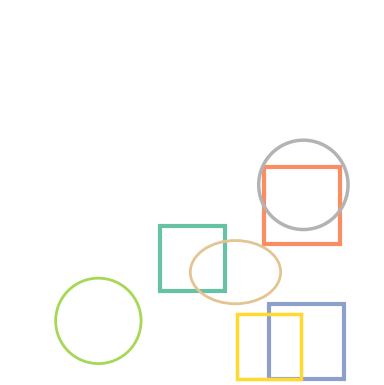[{"shape": "square", "thickness": 3, "radius": 0.42, "center": [0.501, 0.328]}, {"shape": "square", "thickness": 3, "radius": 0.5, "center": [0.784, 0.466]}, {"shape": "square", "thickness": 3, "radius": 0.49, "center": [0.795, 0.113]}, {"shape": "circle", "thickness": 2, "radius": 0.55, "center": [0.255, 0.167]}, {"shape": "square", "thickness": 2.5, "radius": 0.42, "center": [0.698, 0.1]}, {"shape": "oval", "thickness": 2, "radius": 0.59, "center": [0.612, 0.293]}, {"shape": "circle", "thickness": 2.5, "radius": 0.58, "center": [0.788, 0.52]}]